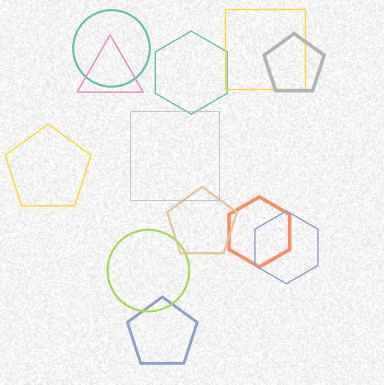[{"shape": "hexagon", "thickness": 1, "radius": 0.54, "center": [0.497, 0.811]}, {"shape": "circle", "thickness": 1.5, "radius": 0.5, "center": [0.29, 0.874]}, {"shape": "hexagon", "thickness": 2.5, "radius": 0.45, "center": [0.674, 0.397]}, {"shape": "hexagon", "thickness": 1, "radius": 0.47, "center": [0.744, 0.358]}, {"shape": "pentagon", "thickness": 2, "radius": 0.48, "center": [0.422, 0.133]}, {"shape": "triangle", "thickness": 1, "radius": 0.5, "center": [0.286, 0.81]}, {"shape": "circle", "thickness": 1.5, "radius": 0.53, "center": [0.386, 0.297]}, {"shape": "pentagon", "thickness": 1, "radius": 0.59, "center": [0.125, 0.56]}, {"shape": "square", "thickness": 1, "radius": 0.52, "center": [0.688, 0.872]}, {"shape": "pentagon", "thickness": 1.5, "radius": 0.48, "center": [0.525, 0.419]}, {"shape": "pentagon", "thickness": 2.5, "radius": 0.41, "center": [0.764, 0.831]}, {"shape": "square", "thickness": 0.5, "radius": 0.58, "center": [0.453, 0.596]}]